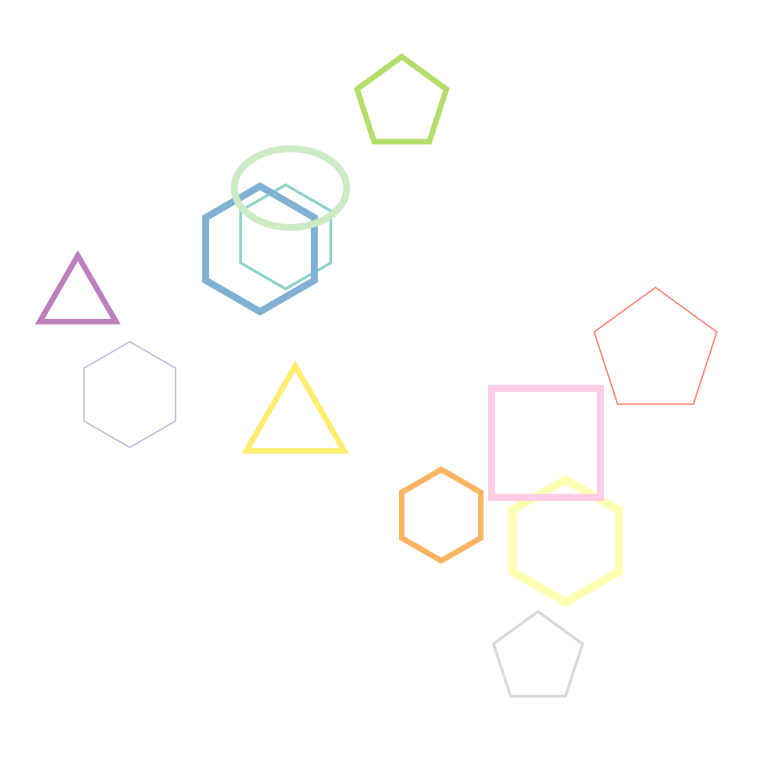[{"shape": "hexagon", "thickness": 1, "radius": 0.34, "center": [0.371, 0.692]}, {"shape": "hexagon", "thickness": 3, "radius": 0.4, "center": [0.735, 0.297]}, {"shape": "hexagon", "thickness": 0.5, "radius": 0.34, "center": [0.169, 0.488]}, {"shape": "pentagon", "thickness": 0.5, "radius": 0.42, "center": [0.851, 0.543]}, {"shape": "hexagon", "thickness": 2.5, "radius": 0.41, "center": [0.338, 0.677]}, {"shape": "hexagon", "thickness": 2, "radius": 0.3, "center": [0.573, 0.331]}, {"shape": "pentagon", "thickness": 2, "radius": 0.31, "center": [0.522, 0.865]}, {"shape": "square", "thickness": 2.5, "radius": 0.35, "center": [0.708, 0.425]}, {"shape": "pentagon", "thickness": 1, "radius": 0.3, "center": [0.699, 0.145]}, {"shape": "triangle", "thickness": 2, "radius": 0.29, "center": [0.101, 0.611]}, {"shape": "oval", "thickness": 2.5, "radius": 0.36, "center": [0.377, 0.756]}, {"shape": "triangle", "thickness": 2, "radius": 0.37, "center": [0.383, 0.451]}]